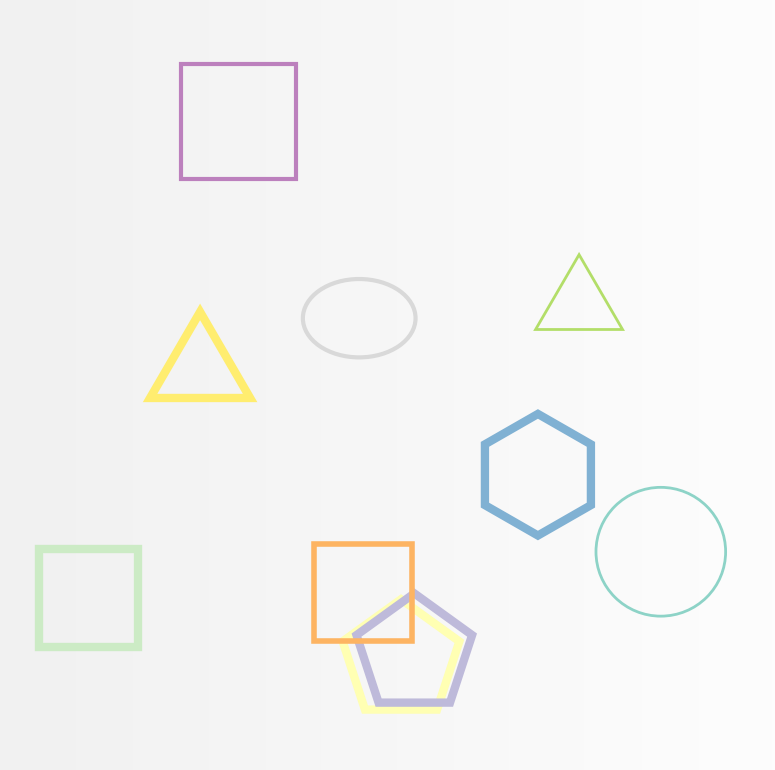[{"shape": "circle", "thickness": 1, "radius": 0.42, "center": [0.853, 0.283]}, {"shape": "pentagon", "thickness": 3, "radius": 0.4, "center": [0.517, 0.143]}, {"shape": "pentagon", "thickness": 3, "radius": 0.39, "center": [0.535, 0.151]}, {"shape": "hexagon", "thickness": 3, "radius": 0.39, "center": [0.694, 0.383]}, {"shape": "square", "thickness": 2, "radius": 0.32, "center": [0.469, 0.23]}, {"shape": "triangle", "thickness": 1, "radius": 0.32, "center": [0.747, 0.604]}, {"shape": "oval", "thickness": 1.5, "radius": 0.36, "center": [0.463, 0.587]}, {"shape": "square", "thickness": 1.5, "radius": 0.37, "center": [0.308, 0.842]}, {"shape": "square", "thickness": 3, "radius": 0.32, "center": [0.114, 0.223]}, {"shape": "triangle", "thickness": 3, "radius": 0.37, "center": [0.258, 0.52]}]